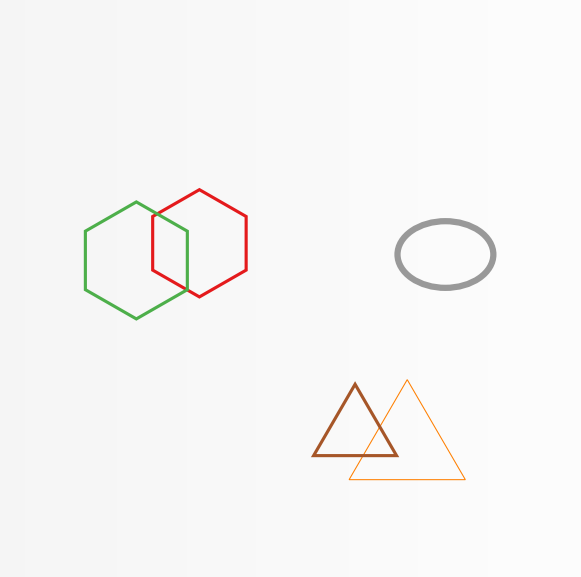[{"shape": "hexagon", "thickness": 1.5, "radius": 0.46, "center": [0.343, 0.578]}, {"shape": "hexagon", "thickness": 1.5, "radius": 0.51, "center": [0.235, 0.548]}, {"shape": "triangle", "thickness": 0.5, "radius": 0.58, "center": [0.701, 0.226]}, {"shape": "triangle", "thickness": 1.5, "radius": 0.41, "center": [0.611, 0.251]}, {"shape": "oval", "thickness": 3, "radius": 0.41, "center": [0.766, 0.558]}]